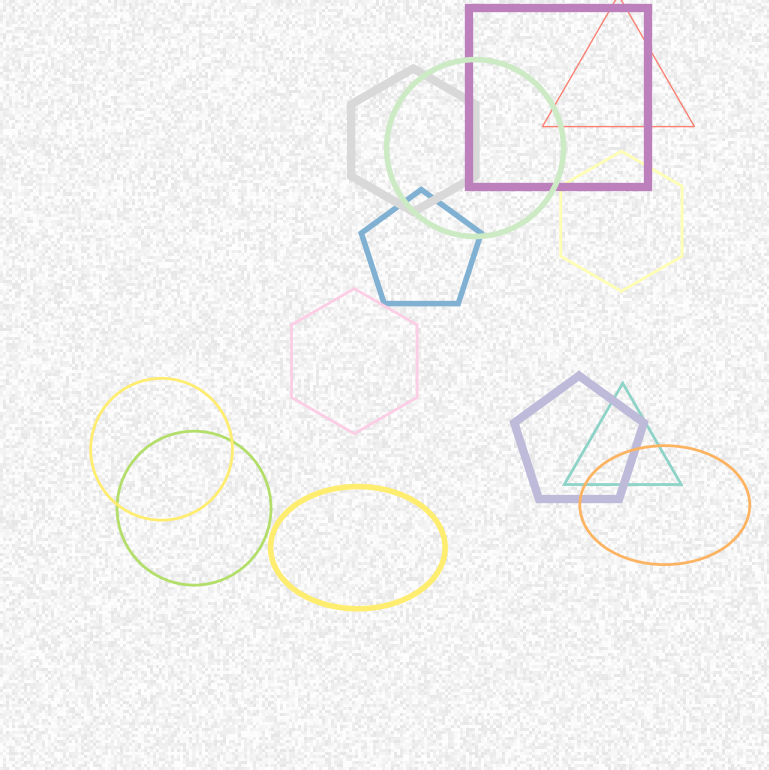[{"shape": "triangle", "thickness": 1, "radius": 0.44, "center": [0.809, 0.415]}, {"shape": "hexagon", "thickness": 1, "radius": 0.45, "center": [0.807, 0.713]}, {"shape": "pentagon", "thickness": 3, "radius": 0.44, "center": [0.752, 0.424]}, {"shape": "triangle", "thickness": 0.5, "radius": 0.57, "center": [0.803, 0.893]}, {"shape": "pentagon", "thickness": 2, "radius": 0.41, "center": [0.547, 0.672]}, {"shape": "oval", "thickness": 1, "radius": 0.55, "center": [0.863, 0.344]}, {"shape": "circle", "thickness": 1, "radius": 0.5, "center": [0.252, 0.34]}, {"shape": "hexagon", "thickness": 1, "radius": 0.47, "center": [0.46, 0.531]}, {"shape": "hexagon", "thickness": 3, "radius": 0.47, "center": [0.537, 0.818]}, {"shape": "square", "thickness": 3, "radius": 0.58, "center": [0.726, 0.873]}, {"shape": "circle", "thickness": 2, "radius": 0.57, "center": [0.617, 0.808]}, {"shape": "circle", "thickness": 1, "radius": 0.46, "center": [0.21, 0.417]}, {"shape": "oval", "thickness": 2, "radius": 0.57, "center": [0.465, 0.289]}]